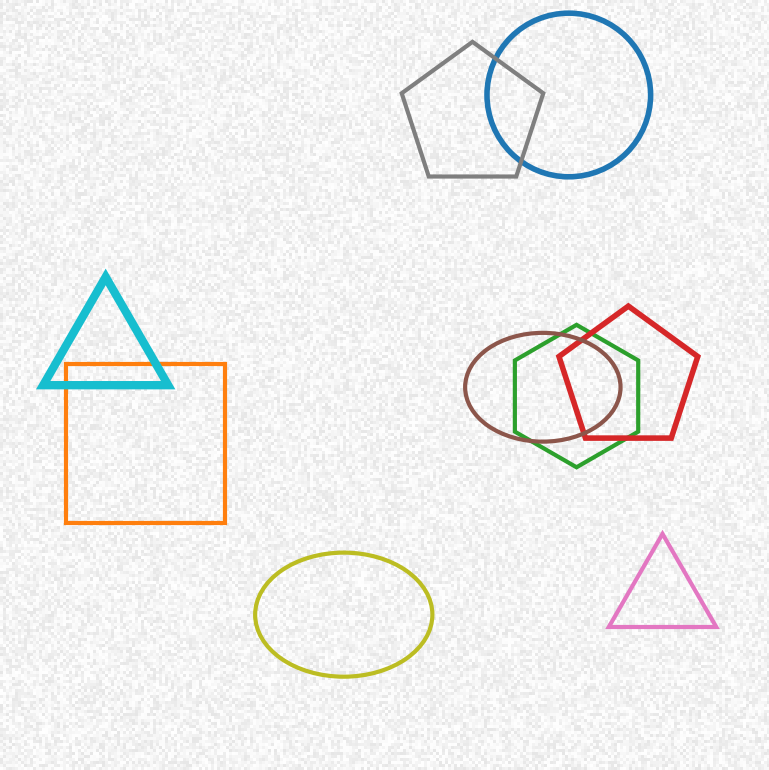[{"shape": "circle", "thickness": 2, "radius": 0.53, "center": [0.739, 0.877]}, {"shape": "square", "thickness": 1.5, "radius": 0.52, "center": [0.189, 0.424]}, {"shape": "hexagon", "thickness": 1.5, "radius": 0.46, "center": [0.749, 0.486]}, {"shape": "pentagon", "thickness": 2, "radius": 0.47, "center": [0.816, 0.508]}, {"shape": "oval", "thickness": 1.5, "radius": 0.5, "center": [0.705, 0.497]}, {"shape": "triangle", "thickness": 1.5, "radius": 0.4, "center": [0.86, 0.226]}, {"shape": "pentagon", "thickness": 1.5, "radius": 0.48, "center": [0.614, 0.849]}, {"shape": "oval", "thickness": 1.5, "radius": 0.58, "center": [0.446, 0.202]}, {"shape": "triangle", "thickness": 3, "radius": 0.47, "center": [0.137, 0.547]}]